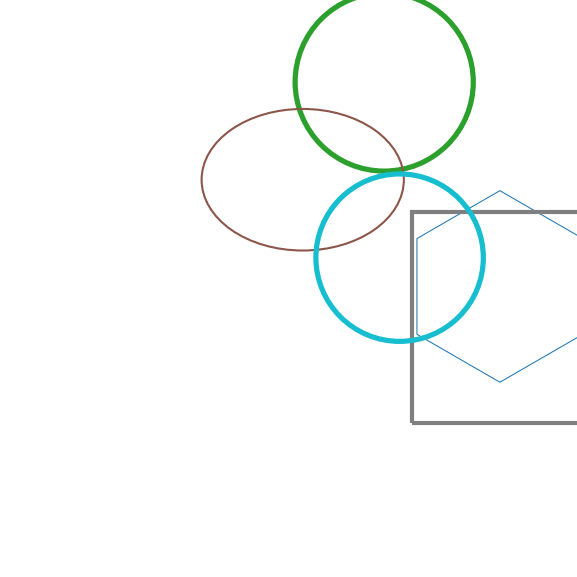[{"shape": "hexagon", "thickness": 0.5, "radius": 0.83, "center": [0.866, 0.503]}, {"shape": "circle", "thickness": 2.5, "radius": 0.77, "center": [0.665, 0.857]}, {"shape": "oval", "thickness": 1, "radius": 0.88, "center": [0.524, 0.688]}, {"shape": "square", "thickness": 2, "radius": 0.91, "center": [0.897, 0.449]}, {"shape": "circle", "thickness": 2.5, "radius": 0.72, "center": [0.692, 0.553]}]